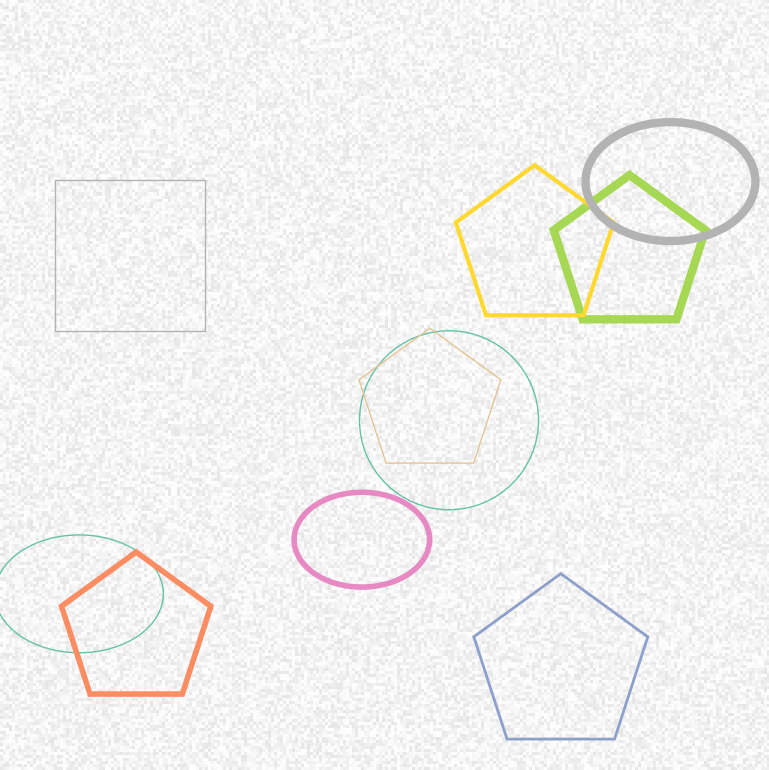[{"shape": "circle", "thickness": 0.5, "radius": 0.58, "center": [0.583, 0.454]}, {"shape": "oval", "thickness": 0.5, "radius": 0.55, "center": [0.103, 0.229]}, {"shape": "pentagon", "thickness": 2, "radius": 0.51, "center": [0.177, 0.181]}, {"shape": "pentagon", "thickness": 1, "radius": 0.59, "center": [0.728, 0.136]}, {"shape": "oval", "thickness": 2, "radius": 0.44, "center": [0.47, 0.299]}, {"shape": "pentagon", "thickness": 3, "radius": 0.52, "center": [0.818, 0.669]}, {"shape": "pentagon", "thickness": 1.5, "radius": 0.54, "center": [0.694, 0.678]}, {"shape": "pentagon", "thickness": 0.5, "radius": 0.48, "center": [0.558, 0.477]}, {"shape": "square", "thickness": 0.5, "radius": 0.49, "center": [0.169, 0.668]}, {"shape": "oval", "thickness": 3, "radius": 0.55, "center": [0.871, 0.764]}]